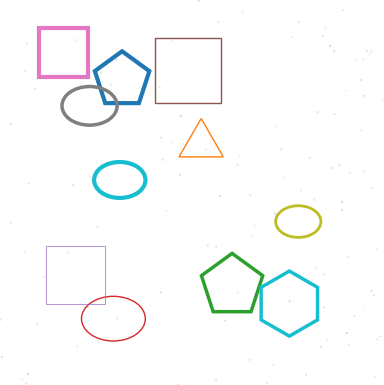[{"shape": "pentagon", "thickness": 3, "radius": 0.37, "center": [0.317, 0.792]}, {"shape": "triangle", "thickness": 1, "radius": 0.33, "center": [0.523, 0.626]}, {"shape": "pentagon", "thickness": 2.5, "radius": 0.42, "center": [0.603, 0.258]}, {"shape": "oval", "thickness": 1, "radius": 0.41, "center": [0.295, 0.172]}, {"shape": "square", "thickness": 0.5, "radius": 0.38, "center": [0.196, 0.286]}, {"shape": "square", "thickness": 1, "radius": 0.43, "center": [0.488, 0.816]}, {"shape": "square", "thickness": 3, "radius": 0.32, "center": [0.164, 0.864]}, {"shape": "oval", "thickness": 2.5, "radius": 0.36, "center": [0.233, 0.725]}, {"shape": "oval", "thickness": 2, "radius": 0.29, "center": [0.775, 0.425]}, {"shape": "oval", "thickness": 3, "radius": 0.33, "center": [0.311, 0.533]}, {"shape": "hexagon", "thickness": 2.5, "radius": 0.42, "center": [0.752, 0.211]}]